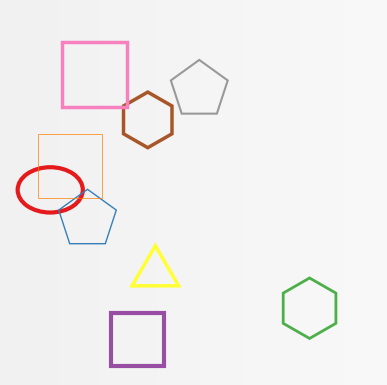[{"shape": "oval", "thickness": 3, "radius": 0.42, "center": [0.13, 0.507]}, {"shape": "pentagon", "thickness": 1, "radius": 0.39, "center": [0.226, 0.43]}, {"shape": "hexagon", "thickness": 2, "radius": 0.39, "center": [0.799, 0.199]}, {"shape": "square", "thickness": 3, "radius": 0.34, "center": [0.356, 0.119]}, {"shape": "square", "thickness": 0.5, "radius": 0.41, "center": [0.182, 0.568]}, {"shape": "triangle", "thickness": 2.5, "radius": 0.35, "center": [0.401, 0.292]}, {"shape": "hexagon", "thickness": 2.5, "radius": 0.36, "center": [0.381, 0.689]}, {"shape": "square", "thickness": 2.5, "radius": 0.42, "center": [0.244, 0.806]}, {"shape": "pentagon", "thickness": 1.5, "radius": 0.39, "center": [0.514, 0.767]}]